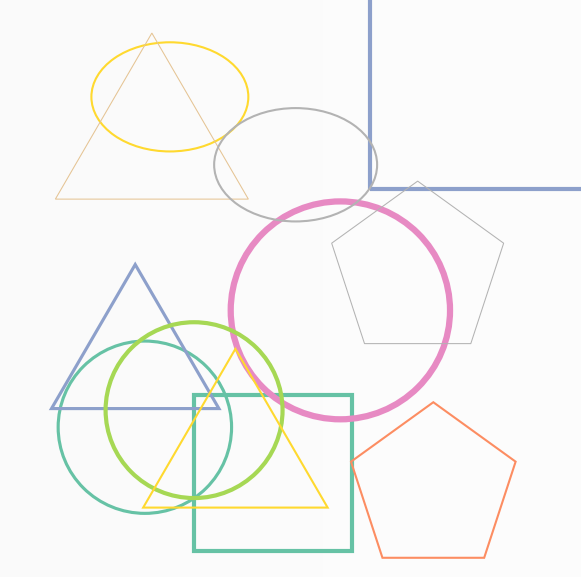[{"shape": "circle", "thickness": 1.5, "radius": 0.75, "center": [0.249, 0.259]}, {"shape": "square", "thickness": 2, "radius": 0.68, "center": [0.47, 0.18]}, {"shape": "pentagon", "thickness": 1, "radius": 0.74, "center": [0.745, 0.154]}, {"shape": "triangle", "thickness": 1.5, "radius": 0.83, "center": [0.233, 0.375]}, {"shape": "square", "thickness": 2, "radius": 0.91, "center": [0.819, 0.854]}, {"shape": "circle", "thickness": 3, "radius": 0.94, "center": [0.586, 0.462]}, {"shape": "circle", "thickness": 2, "radius": 0.76, "center": [0.334, 0.289]}, {"shape": "oval", "thickness": 1, "radius": 0.68, "center": [0.292, 0.831]}, {"shape": "triangle", "thickness": 1, "radius": 0.92, "center": [0.405, 0.212]}, {"shape": "triangle", "thickness": 0.5, "radius": 0.96, "center": [0.261, 0.75]}, {"shape": "pentagon", "thickness": 0.5, "radius": 0.78, "center": [0.719, 0.53]}, {"shape": "oval", "thickness": 1, "radius": 0.7, "center": [0.509, 0.714]}]